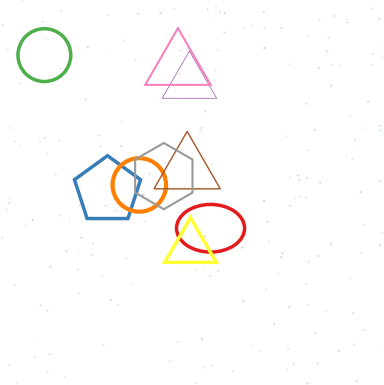[{"shape": "oval", "thickness": 2.5, "radius": 0.44, "center": [0.547, 0.407]}, {"shape": "pentagon", "thickness": 2.5, "radius": 0.45, "center": [0.279, 0.505]}, {"shape": "circle", "thickness": 2.5, "radius": 0.34, "center": [0.115, 0.857]}, {"shape": "triangle", "thickness": 0.5, "radius": 0.41, "center": [0.492, 0.786]}, {"shape": "circle", "thickness": 3, "radius": 0.35, "center": [0.362, 0.52]}, {"shape": "triangle", "thickness": 2.5, "radius": 0.39, "center": [0.495, 0.357]}, {"shape": "triangle", "thickness": 1, "radius": 0.5, "center": [0.486, 0.559]}, {"shape": "triangle", "thickness": 1.5, "radius": 0.49, "center": [0.462, 0.829]}, {"shape": "hexagon", "thickness": 1.5, "radius": 0.43, "center": [0.426, 0.543]}]